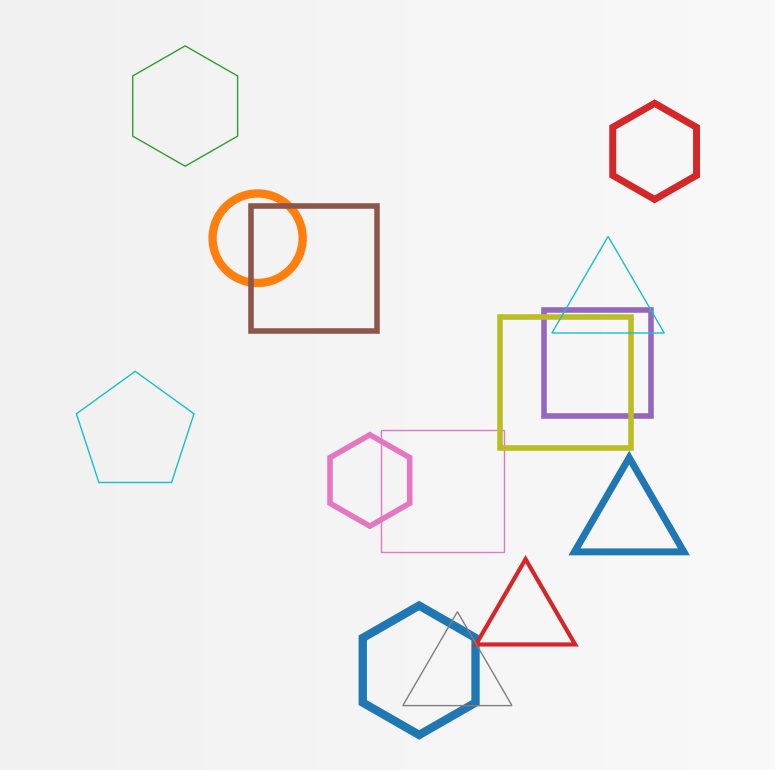[{"shape": "triangle", "thickness": 2.5, "radius": 0.41, "center": [0.812, 0.324]}, {"shape": "hexagon", "thickness": 3, "radius": 0.42, "center": [0.541, 0.13]}, {"shape": "circle", "thickness": 3, "radius": 0.29, "center": [0.332, 0.691]}, {"shape": "hexagon", "thickness": 0.5, "radius": 0.39, "center": [0.239, 0.862]}, {"shape": "triangle", "thickness": 1.5, "radius": 0.37, "center": [0.678, 0.2]}, {"shape": "hexagon", "thickness": 2.5, "radius": 0.31, "center": [0.845, 0.803]}, {"shape": "square", "thickness": 2, "radius": 0.34, "center": [0.771, 0.528]}, {"shape": "square", "thickness": 2, "radius": 0.4, "center": [0.405, 0.651]}, {"shape": "square", "thickness": 0.5, "radius": 0.4, "center": [0.571, 0.363]}, {"shape": "hexagon", "thickness": 2, "radius": 0.3, "center": [0.477, 0.376]}, {"shape": "triangle", "thickness": 0.5, "radius": 0.41, "center": [0.59, 0.124]}, {"shape": "square", "thickness": 2, "radius": 0.42, "center": [0.73, 0.503]}, {"shape": "pentagon", "thickness": 0.5, "radius": 0.4, "center": [0.174, 0.438]}, {"shape": "triangle", "thickness": 0.5, "radius": 0.42, "center": [0.785, 0.609]}]